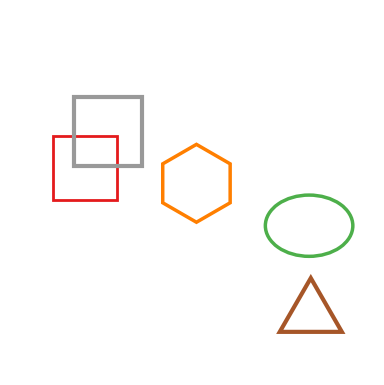[{"shape": "square", "thickness": 2, "radius": 0.42, "center": [0.221, 0.563]}, {"shape": "oval", "thickness": 2.5, "radius": 0.57, "center": [0.803, 0.414]}, {"shape": "hexagon", "thickness": 2.5, "radius": 0.51, "center": [0.51, 0.524]}, {"shape": "triangle", "thickness": 3, "radius": 0.47, "center": [0.807, 0.185]}, {"shape": "square", "thickness": 3, "radius": 0.44, "center": [0.281, 0.659]}]